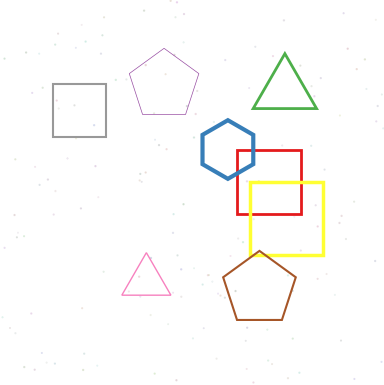[{"shape": "square", "thickness": 2, "radius": 0.42, "center": [0.698, 0.527]}, {"shape": "hexagon", "thickness": 3, "radius": 0.38, "center": [0.592, 0.612]}, {"shape": "triangle", "thickness": 2, "radius": 0.48, "center": [0.74, 0.766]}, {"shape": "pentagon", "thickness": 0.5, "radius": 0.47, "center": [0.426, 0.78]}, {"shape": "square", "thickness": 2.5, "radius": 0.47, "center": [0.743, 0.433]}, {"shape": "pentagon", "thickness": 1.5, "radius": 0.5, "center": [0.674, 0.249]}, {"shape": "triangle", "thickness": 1, "radius": 0.37, "center": [0.38, 0.27]}, {"shape": "square", "thickness": 1.5, "radius": 0.35, "center": [0.207, 0.713]}]